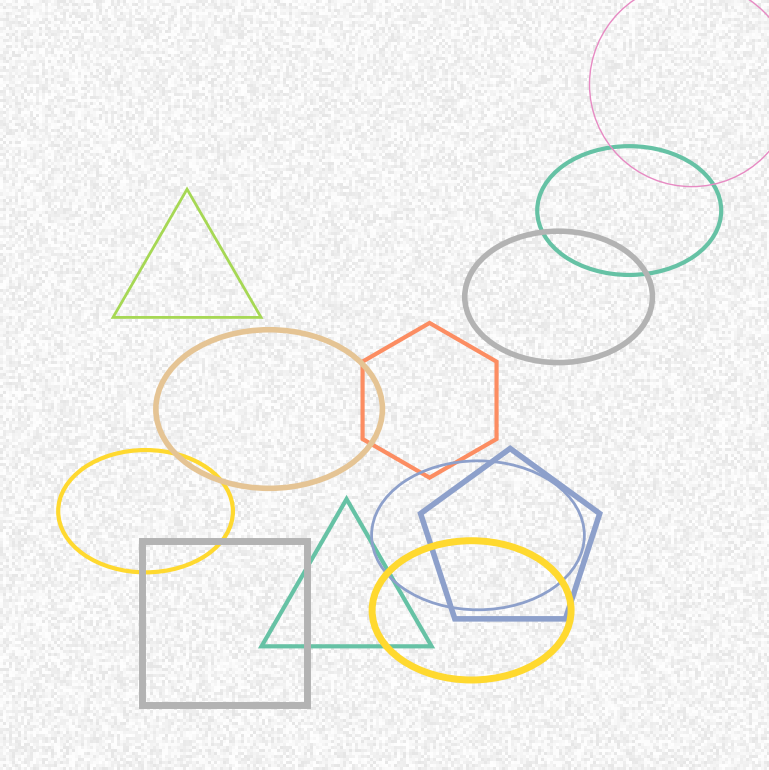[{"shape": "oval", "thickness": 1.5, "radius": 0.6, "center": [0.817, 0.727]}, {"shape": "triangle", "thickness": 1.5, "radius": 0.64, "center": [0.45, 0.224]}, {"shape": "hexagon", "thickness": 1.5, "radius": 0.5, "center": [0.558, 0.48]}, {"shape": "oval", "thickness": 1, "radius": 0.69, "center": [0.621, 0.305]}, {"shape": "pentagon", "thickness": 2, "radius": 0.61, "center": [0.663, 0.295]}, {"shape": "circle", "thickness": 0.5, "radius": 0.66, "center": [0.898, 0.89]}, {"shape": "triangle", "thickness": 1, "radius": 0.56, "center": [0.243, 0.643]}, {"shape": "oval", "thickness": 2.5, "radius": 0.65, "center": [0.612, 0.207]}, {"shape": "oval", "thickness": 1.5, "radius": 0.57, "center": [0.189, 0.336]}, {"shape": "oval", "thickness": 2, "radius": 0.74, "center": [0.35, 0.469]}, {"shape": "square", "thickness": 2.5, "radius": 0.53, "center": [0.291, 0.191]}, {"shape": "oval", "thickness": 2, "radius": 0.61, "center": [0.725, 0.614]}]